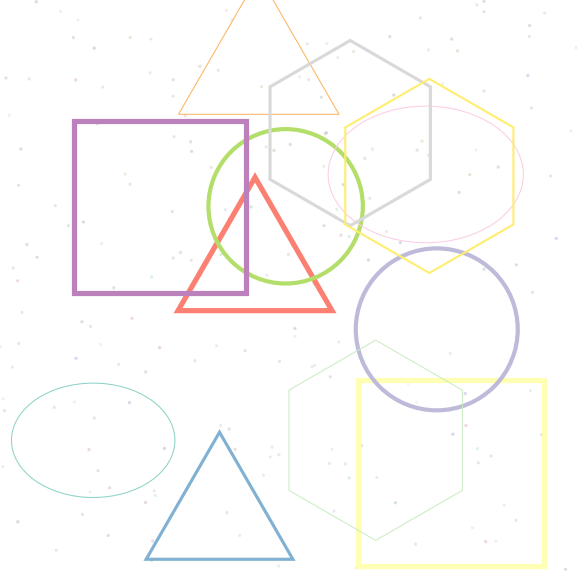[{"shape": "oval", "thickness": 0.5, "radius": 0.71, "center": [0.161, 0.237]}, {"shape": "square", "thickness": 2.5, "radius": 0.8, "center": [0.781, 0.18]}, {"shape": "circle", "thickness": 2, "radius": 0.7, "center": [0.756, 0.429]}, {"shape": "triangle", "thickness": 2.5, "radius": 0.77, "center": [0.442, 0.538]}, {"shape": "triangle", "thickness": 1.5, "radius": 0.73, "center": [0.38, 0.104]}, {"shape": "triangle", "thickness": 0.5, "radius": 0.8, "center": [0.448, 0.881]}, {"shape": "circle", "thickness": 2, "radius": 0.67, "center": [0.495, 0.642]}, {"shape": "oval", "thickness": 0.5, "radius": 0.85, "center": [0.737, 0.697]}, {"shape": "hexagon", "thickness": 1.5, "radius": 0.8, "center": [0.606, 0.769]}, {"shape": "square", "thickness": 2.5, "radius": 0.74, "center": [0.277, 0.641]}, {"shape": "hexagon", "thickness": 0.5, "radius": 0.87, "center": [0.651, 0.237]}, {"shape": "hexagon", "thickness": 1, "radius": 0.84, "center": [0.743, 0.694]}]